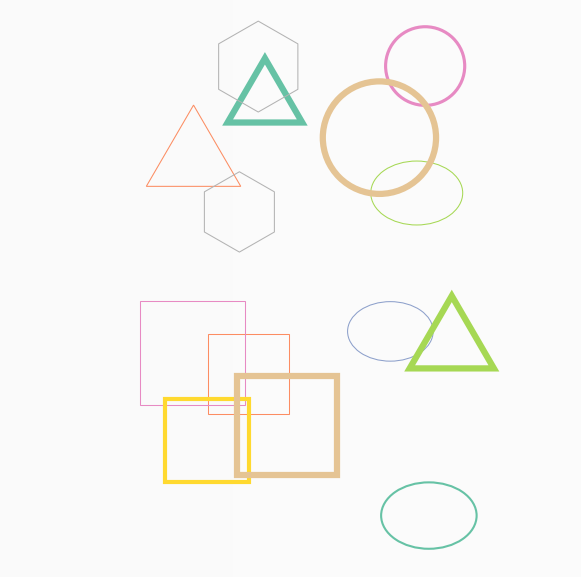[{"shape": "oval", "thickness": 1, "radius": 0.41, "center": [0.738, 0.106]}, {"shape": "triangle", "thickness": 3, "radius": 0.37, "center": [0.456, 0.824]}, {"shape": "triangle", "thickness": 0.5, "radius": 0.47, "center": [0.333, 0.723]}, {"shape": "square", "thickness": 0.5, "radius": 0.35, "center": [0.428, 0.352]}, {"shape": "oval", "thickness": 0.5, "radius": 0.37, "center": [0.672, 0.425]}, {"shape": "circle", "thickness": 1.5, "radius": 0.34, "center": [0.731, 0.885]}, {"shape": "square", "thickness": 0.5, "radius": 0.45, "center": [0.332, 0.389]}, {"shape": "oval", "thickness": 0.5, "radius": 0.4, "center": [0.717, 0.665]}, {"shape": "triangle", "thickness": 3, "radius": 0.42, "center": [0.777, 0.403]}, {"shape": "square", "thickness": 2, "radius": 0.36, "center": [0.356, 0.237]}, {"shape": "circle", "thickness": 3, "radius": 0.49, "center": [0.653, 0.761]}, {"shape": "square", "thickness": 3, "radius": 0.43, "center": [0.493, 0.262]}, {"shape": "hexagon", "thickness": 0.5, "radius": 0.39, "center": [0.444, 0.884]}, {"shape": "hexagon", "thickness": 0.5, "radius": 0.35, "center": [0.412, 0.632]}]